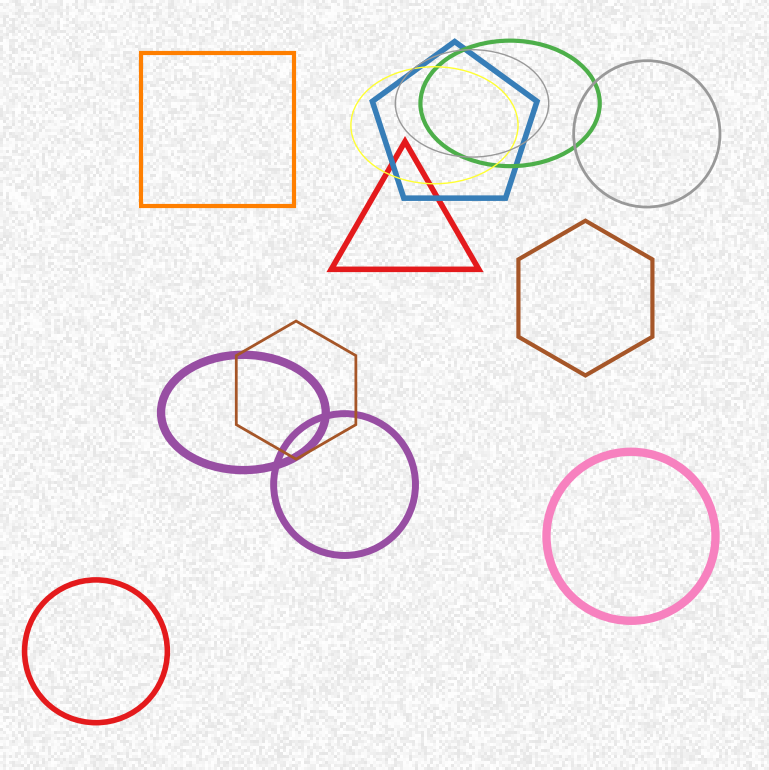[{"shape": "triangle", "thickness": 2, "radius": 0.55, "center": [0.526, 0.706]}, {"shape": "circle", "thickness": 2, "radius": 0.46, "center": [0.125, 0.154]}, {"shape": "pentagon", "thickness": 2, "radius": 0.56, "center": [0.59, 0.834]}, {"shape": "oval", "thickness": 1.5, "radius": 0.58, "center": [0.662, 0.866]}, {"shape": "circle", "thickness": 2.5, "radius": 0.46, "center": [0.447, 0.371]}, {"shape": "oval", "thickness": 3, "radius": 0.53, "center": [0.316, 0.464]}, {"shape": "square", "thickness": 1.5, "radius": 0.5, "center": [0.282, 0.832]}, {"shape": "oval", "thickness": 0.5, "radius": 0.54, "center": [0.564, 0.837]}, {"shape": "hexagon", "thickness": 1.5, "radius": 0.5, "center": [0.76, 0.613]}, {"shape": "hexagon", "thickness": 1, "radius": 0.45, "center": [0.385, 0.493]}, {"shape": "circle", "thickness": 3, "radius": 0.55, "center": [0.819, 0.304]}, {"shape": "circle", "thickness": 1, "radius": 0.48, "center": [0.84, 0.826]}, {"shape": "oval", "thickness": 0.5, "radius": 0.5, "center": [0.613, 0.866]}]